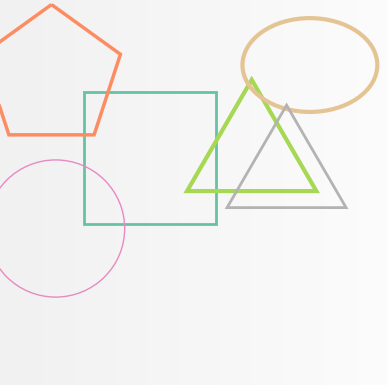[{"shape": "square", "thickness": 2, "radius": 0.85, "center": [0.387, 0.589]}, {"shape": "pentagon", "thickness": 2.5, "radius": 0.94, "center": [0.133, 0.801]}, {"shape": "circle", "thickness": 1, "radius": 0.89, "center": [0.144, 0.406]}, {"shape": "triangle", "thickness": 3, "radius": 0.96, "center": [0.65, 0.6]}, {"shape": "oval", "thickness": 3, "radius": 0.87, "center": [0.8, 0.831]}, {"shape": "triangle", "thickness": 2, "radius": 0.89, "center": [0.74, 0.549]}]